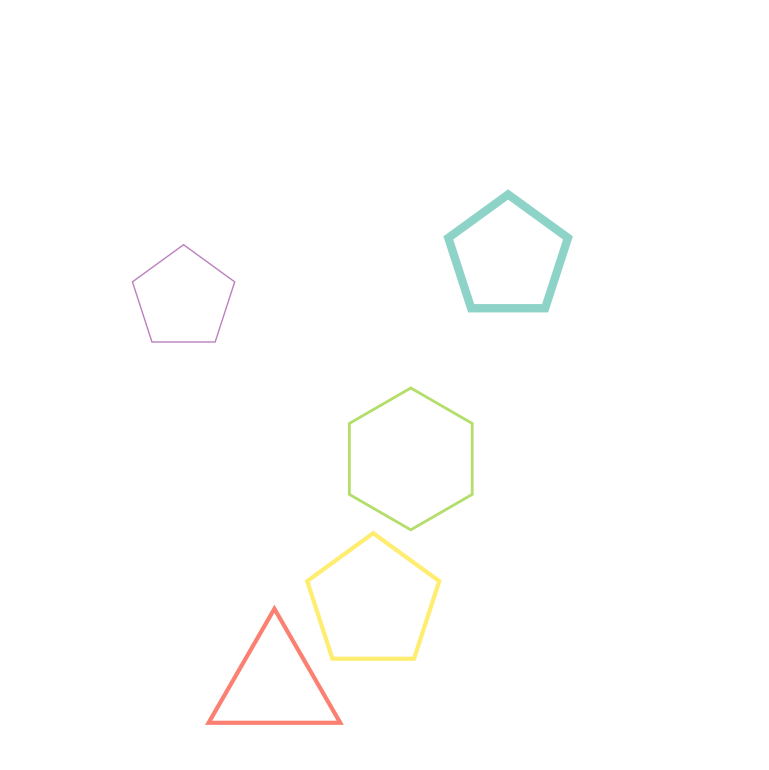[{"shape": "pentagon", "thickness": 3, "radius": 0.41, "center": [0.66, 0.666]}, {"shape": "triangle", "thickness": 1.5, "radius": 0.49, "center": [0.356, 0.111]}, {"shape": "hexagon", "thickness": 1, "radius": 0.46, "center": [0.533, 0.404]}, {"shape": "pentagon", "thickness": 0.5, "radius": 0.35, "center": [0.238, 0.612]}, {"shape": "pentagon", "thickness": 1.5, "radius": 0.45, "center": [0.485, 0.217]}]